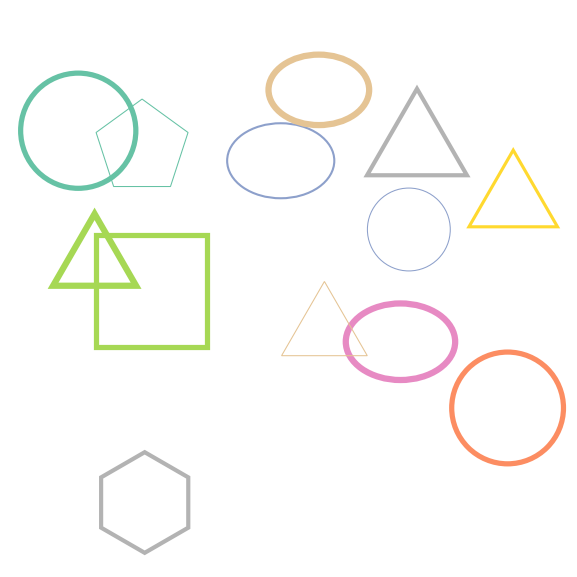[{"shape": "circle", "thickness": 2.5, "radius": 0.5, "center": [0.135, 0.773]}, {"shape": "pentagon", "thickness": 0.5, "radius": 0.42, "center": [0.246, 0.744]}, {"shape": "circle", "thickness": 2.5, "radius": 0.48, "center": [0.879, 0.293]}, {"shape": "oval", "thickness": 1, "radius": 0.46, "center": [0.486, 0.721]}, {"shape": "circle", "thickness": 0.5, "radius": 0.36, "center": [0.708, 0.602]}, {"shape": "oval", "thickness": 3, "radius": 0.47, "center": [0.693, 0.407]}, {"shape": "triangle", "thickness": 3, "radius": 0.41, "center": [0.164, 0.546]}, {"shape": "square", "thickness": 2.5, "radius": 0.48, "center": [0.263, 0.496]}, {"shape": "triangle", "thickness": 1.5, "radius": 0.44, "center": [0.889, 0.651]}, {"shape": "oval", "thickness": 3, "radius": 0.44, "center": [0.552, 0.844]}, {"shape": "triangle", "thickness": 0.5, "radius": 0.43, "center": [0.562, 0.426]}, {"shape": "triangle", "thickness": 2, "radius": 0.5, "center": [0.722, 0.746]}, {"shape": "hexagon", "thickness": 2, "radius": 0.44, "center": [0.251, 0.129]}]